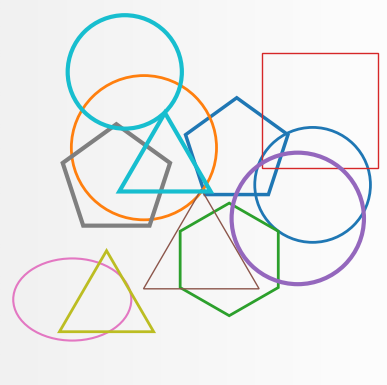[{"shape": "circle", "thickness": 2, "radius": 0.75, "center": [0.807, 0.52]}, {"shape": "pentagon", "thickness": 2.5, "radius": 0.69, "center": [0.611, 0.607]}, {"shape": "circle", "thickness": 2, "radius": 0.94, "center": [0.371, 0.616]}, {"shape": "hexagon", "thickness": 2, "radius": 0.73, "center": [0.592, 0.326]}, {"shape": "square", "thickness": 1, "radius": 0.75, "center": [0.825, 0.714]}, {"shape": "circle", "thickness": 3, "radius": 0.85, "center": [0.768, 0.433]}, {"shape": "triangle", "thickness": 1, "radius": 0.86, "center": [0.52, 0.336]}, {"shape": "oval", "thickness": 1.5, "radius": 0.76, "center": [0.187, 0.222]}, {"shape": "pentagon", "thickness": 3, "radius": 0.73, "center": [0.3, 0.532]}, {"shape": "triangle", "thickness": 2, "radius": 0.7, "center": [0.275, 0.209]}, {"shape": "circle", "thickness": 3, "radius": 0.74, "center": [0.322, 0.813]}, {"shape": "triangle", "thickness": 3, "radius": 0.68, "center": [0.426, 0.571]}]